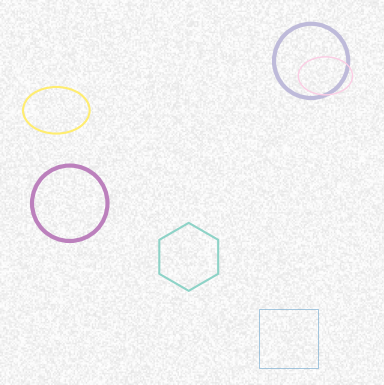[{"shape": "hexagon", "thickness": 1.5, "radius": 0.44, "center": [0.49, 0.333]}, {"shape": "circle", "thickness": 3, "radius": 0.48, "center": [0.808, 0.842]}, {"shape": "square", "thickness": 0.5, "radius": 0.38, "center": [0.749, 0.121]}, {"shape": "oval", "thickness": 1, "radius": 0.35, "center": [0.845, 0.803]}, {"shape": "circle", "thickness": 3, "radius": 0.49, "center": [0.181, 0.472]}, {"shape": "oval", "thickness": 1.5, "radius": 0.43, "center": [0.146, 0.714]}]